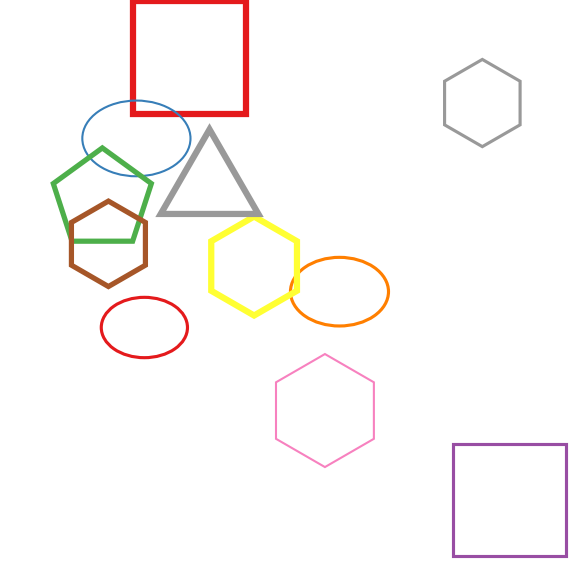[{"shape": "oval", "thickness": 1.5, "radius": 0.37, "center": [0.25, 0.432]}, {"shape": "square", "thickness": 3, "radius": 0.49, "center": [0.329, 0.9]}, {"shape": "oval", "thickness": 1, "radius": 0.47, "center": [0.236, 0.759]}, {"shape": "pentagon", "thickness": 2.5, "radius": 0.45, "center": [0.177, 0.654]}, {"shape": "square", "thickness": 1.5, "radius": 0.49, "center": [0.882, 0.133]}, {"shape": "oval", "thickness": 1.5, "radius": 0.42, "center": [0.588, 0.494]}, {"shape": "hexagon", "thickness": 3, "radius": 0.43, "center": [0.44, 0.538]}, {"shape": "hexagon", "thickness": 2.5, "radius": 0.37, "center": [0.188, 0.577]}, {"shape": "hexagon", "thickness": 1, "radius": 0.49, "center": [0.563, 0.288]}, {"shape": "triangle", "thickness": 3, "radius": 0.49, "center": [0.363, 0.677]}, {"shape": "hexagon", "thickness": 1.5, "radius": 0.38, "center": [0.835, 0.821]}]